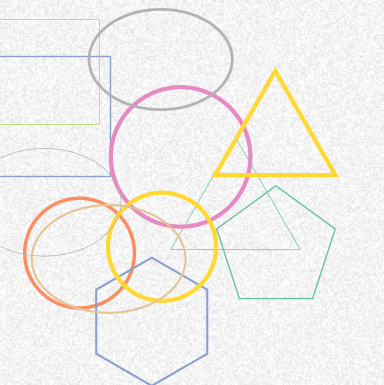[{"shape": "triangle", "thickness": 0.5, "radius": 0.97, "center": [0.612, 0.449]}, {"shape": "pentagon", "thickness": 1, "radius": 0.81, "center": [0.717, 0.355]}, {"shape": "circle", "thickness": 2.5, "radius": 0.71, "center": [0.207, 0.343]}, {"shape": "square", "thickness": 1, "radius": 0.78, "center": [0.13, 0.699]}, {"shape": "hexagon", "thickness": 1.5, "radius": 0.83, "center": [0.394, 0.164]}, {"shape": "circle", "thickness": 3, "radius": 0.91, "center": [0.469, 0.592]}, {"shape": "square", "thickness": 0.5, "radius": 0.68, "center": [0.122, 0.815]}, {"shape": "triangle", "thickness": 3, "radius": 0.9, "center": [0.715, 0.635]}, {"shape": "circle", "thickness": 3, "radius": 0.7, "center": [0.421, 0.359]}, {"shape": "oval", "thickness": 1.5, "radius": 1.0, "center": [0.282, 0.327]}, {"shape": "oval", "thickness": 0.5, "radius": 1.0, "center": [0.115, 0.475]}, {"shape": "oval", "thickness": 2, "radius": 0.93, "center": [0.417, 0.845]}]